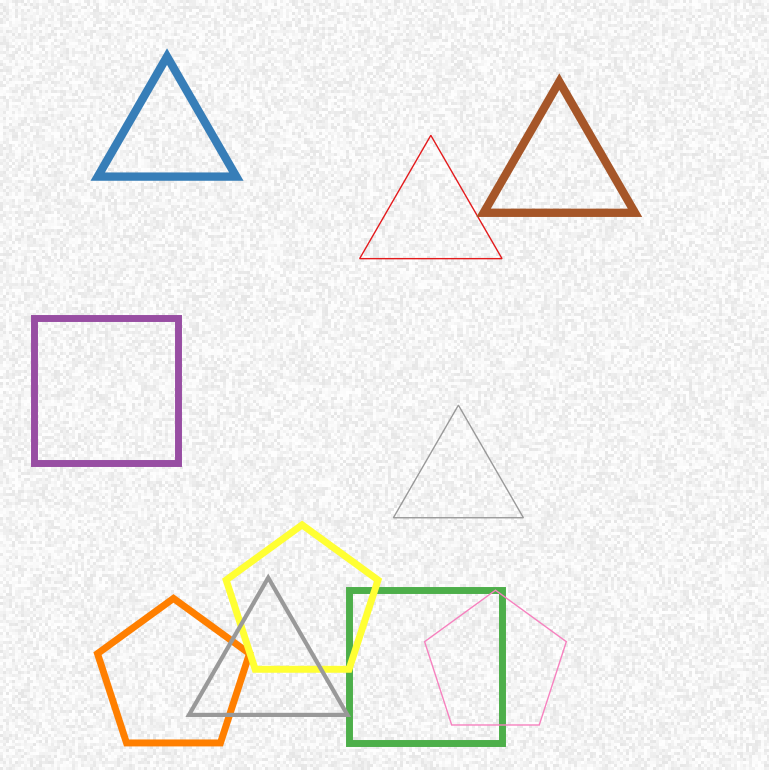[{"shape": "triangle", "thickness": 0.5, "radius": 0.53, "center": [0.56, 0.717]}, {"shape": "triangle", "thickness": 3, "radius": 0.52, "center": [0.217, 0.823]}, {"shape": "square", "thickness": 2.5, "radius": 0.5, "center": [0.552, 0.134]}, {"shape": "square", "thickness": 2.5, "radius": 0.47, "center": [0.138, 0.493]}, {"shape": "pentagon", "thickness": 2.5, "radius": 0.52, "center": [0.225, 0.119]}, {"shape": "pentagon", "thickness": 2.5, "radius": 0.52, "center": [0.392, 0.215]}, {"shape": "triangle", "thickness": 3, "radius": 0.57, "center": [0.726, 0.78]}, {"shape": "pentagon", "thickness": 0.5, "radius": 0.48, "center": [0.643, 0.137]}, {"shape": "triangle", "thickness": 0.5, "radius": 0.49, "center": [0.595, 0.376]}, {"shape": "triangle", "thickness": 1.5, "radius": 0.59, "center": [0.348, 0.131]}]